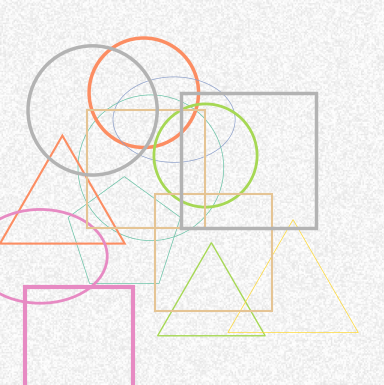[{"shape": "circle", "thickness": 0.5, "radius": 0.95, "center": [0.392, 0.564]}, {"shape": "pentagon", "thickness": 0.5, "radius": 0.77, "center": [0.323, 0.388]}, {"shape": "circle", "thickness": 2.5, "radius": 0.71, "center": [0.374, 0.759]}, {"shape": "triangle", "thickness": 1.5, "radius": 0.93, "center": [0.162, 0.461]}, {"shape": "oval", "thickness": 0.5, "radius": 0.79, "center": [0.452, 0.689]}, {"shape": "square", "thickness": 3, "radius": 0.7, "center": [0.206, 0.115]}, {"shape": "oval", "thickness": 2, "radius": 0.87, "center": [0.105, 0.334]}, {"shape": "circle", "thickness": 2, "radius": 0.67, "center": [0.534, 0.596]}, {"shape": "triangle", "thickness": 1, "radius": 0.81, "center": [0.549, 0.208]}, {"shape": "triangle", "thickness": 0.5, "radius": 0.98, "center": [0.761, 0.234]}, {"shape": "square", "thickness": 1.5, "radius": 0.76, "center": [0.38, 0.561]}, {"shape": "square", "thickness": 1.5, "radius": 0.76, "center": [0.555, 0.345]}, {"shape": "circle", "thickness": 2.5, "radius": 0.84, "center": [0.241, 0.713]}, {"shape": "square", "thickness": 2.5, "radius": 0.87, "center": [0.646, 0.583]}]